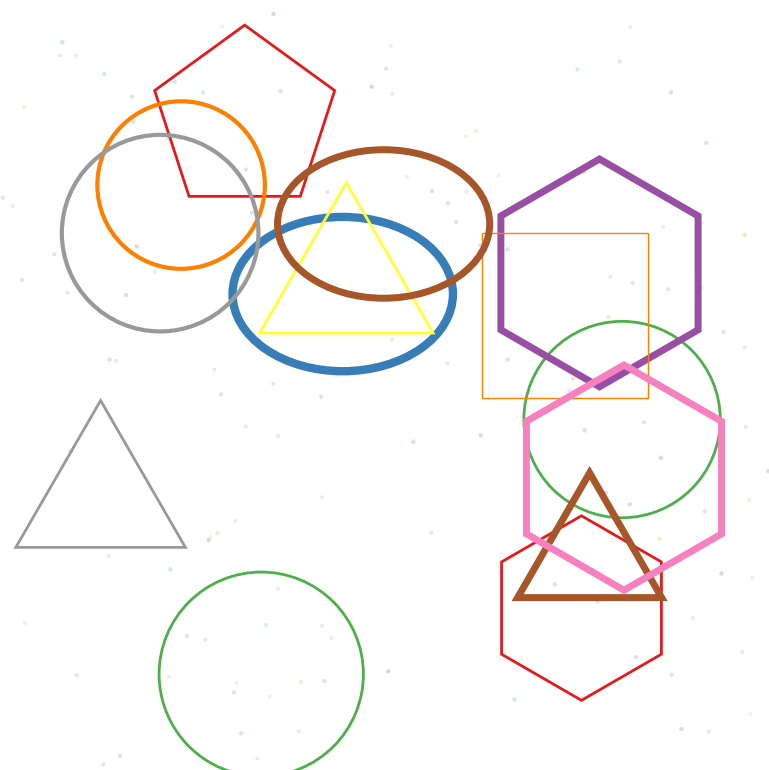[{"shape": "hexagon", "thickness": 1, "radius": 0.6, "center": [0.755, 0.21]}, {"shape": "pentagon", "thickness": 1, "radius": 0.61, "center": [0.318, 0.844]}, {"shape": "oval", "thickness": 3, "radius": 0.72, "center": [0.445, 0.618]}, {"shape": "circle", "thickness": 1, "radius": 0.64, "center": [0.808, 0.455]}, {"shape": "circle", "thickness": 1, "radius": 0.66, "center": [0.339, 0.124]}, {"shape": "hexagon", "thickness": 2.5, "radius": 0.74, "center": [0.779, 0.646]}, {"shape": "circle", "thickness": 1.5, "radius": 0.54, "center": [0.235, 0.76]}, {"shape": "square", "thickness": 0.5, "radius": 0.54, "center": [0.734, 0.59]}, {"shape": "triangle", "thickness": 1, "radius": 0.65, "center": [0.45, 0.633]}, {"shape": "triangle", "thickness": 2.5, "radius": 0.54, "center": [0.766, 0.278]}, {"shape": "oval", "thickness": 2.5, "radius": 0.69, "center": [0.498, 0.709]}, {"shape": "hexagon", "thickness": 2.5, "radius": 0.73, "center": [0.81, 0.38]}, {"shape": "triangle", "thickness": 1, "radius": 0.64, "center": [0.131, 0.353]}, {"shape": "circle", "thickness": 1.5, "radius": 0.64, "center": [0.208, 0.697]}]